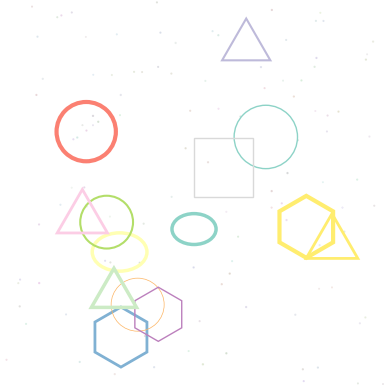[{"shape": "oval", "thickness": 2.5, "radius": 0.29, "center": [0.504, 0.405]}, {"shape": "circle", "thickness": 1, "radius": 0.41, "center": [0.69, 0.644]}, {"shape": "oval", "thickness": 2.5, "radius": 0.36, "center": [0.311, 0.345]}, {"shape": "triangle", "thickness": 1.5, "radius": 0.36, "center": [0.64, 0.879]}, {"shape": "circle", "thickness": 3, "radius": 0.39, "center": [0.224, 0.658]}, {"shape": "hexagon", "thickness": 2, "radius": 0.39, "center": [0.314, 0.125]}, {"shape": "circle", "thickness": 0.5, "radius": 0.34, "center": [0.358, 0.209]}, {"shape": "circle", "thickness": 1.5, "radius": 0.34, "center": [0.277, 0.423]}, {"shape": "triangle", "thickness": 2, "radius": 0.38, "center": [0.214, 0.433]}, {"shape": "square", "thickness": 1, "radius": 0.38, "center": [0.581, 0.565]}, {"shape": "hexagon", "thickness": 1, "radius": 0.35, "center": [0.411, 0.184]}, {"shape": "triangle", "thickness": 2.5, "radius": 0.34, "center": [0.296, 0.235]}, {"shape": "triangle", "thickness": 2, "radius": 0.39, "center": [0.862, 0.368]}, {"shape": "hexagon", "thickness": 3, "radius": 0.4, "center": [0.796, 0.411]}]